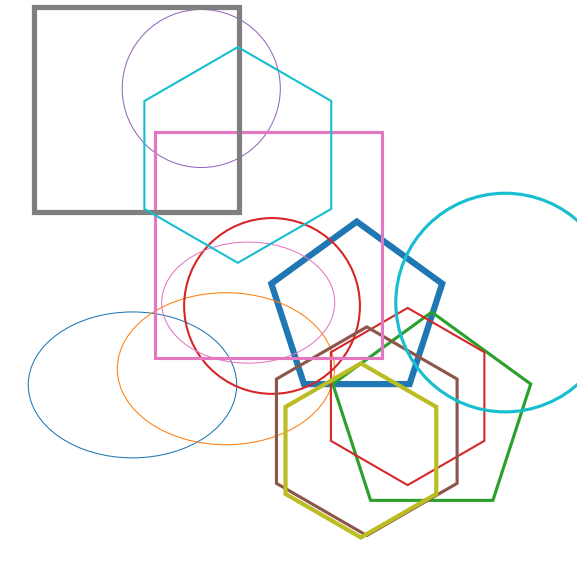[{"shape": "oval", "thickness": 0.5, "radius": 0.9, "center": [0.229, 0.333]}, {"shape": "pentagon", "thickness": 3, "radius": 0.78, "center": [0.618, 0.46]}, {"shape": "oval", "thickness": 0.5, "radius": 0.94, "center": [0.391, 0.361]}, {"shape": "pentagon", "thickness": 1.5, "radius": 0.9, "center": [0.748, 0.278]}, {"shape": "hexagon", "thickness": 1, "radius": 0.77, "center": [0.706, 0.313]}, {"shape": "circle", "thickness": 1, "radius": 0.76, "center": [0.471, 0.469]}, {"shape": "circle", "thickness": 0.5, "radius": 0.68, "center": [0.349, 0.846]}, {"shape": "hexagon", "thickness": 1.5, "radius": 0.9, "center": [0.635, 0.252]}, {"shape": "square", "thickness": 1.5, "radius": 0.98, "center": [0.465, 0.575]}, {"shape": "oval", "thickness": 0.5, "radius": 0.75, "center": [0.43, 0.475]}, {"shape": "square", "thickness": 2.5, "radius": 0.89, "center": [0.237, 0.809]}, {"shape": "hexagon", "thickness": 2, "radius": 0.75, "center": [0.625, 0.219]}, {"shape": "circle", "thickness": 1.5, "radius": 0.95, "center": [0.875, 0.475]}, {"shape": "hexagon", "thickness": 1, "radius": 0.93, "center": [0.412, 0.731]}]